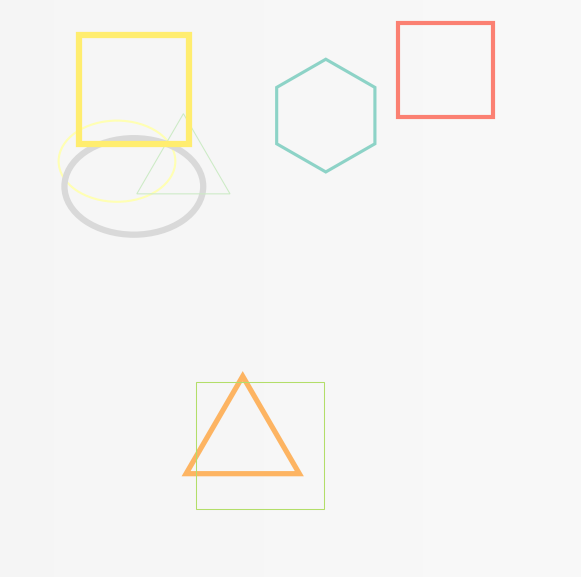[{"shape": "hexagon", "thickness": 1.5, "radius": 0.49, "center": [0.561, 0.799]}, {"shape": "oval", "thickness": 1, "radius": 0.5, "center": [0.201, 0.72]}, {"shape": "square", "thickness": 2, "radius": 0.41, "center": [0.766, 0.878]}, {"shape": "triangle", "thickness": 2.5, "radius": 0.56, "center": [0.418, 0.235]}, {"shape": "square", "thickness": 0.5, "radius": 0.55, "center": [0.448, 0.228]}, {"shape": "oval", "thickness": 3, "radius": 0.6, "center": [0.23, 0.676]}, {"shape": "triangle", "thickness": 0.5, "radius": 0.46, "center": [0.316, 0.71]}, {"shape": "square", "thickness": 3, "radius": 0.47, "center": [0.231, 0.844]}]